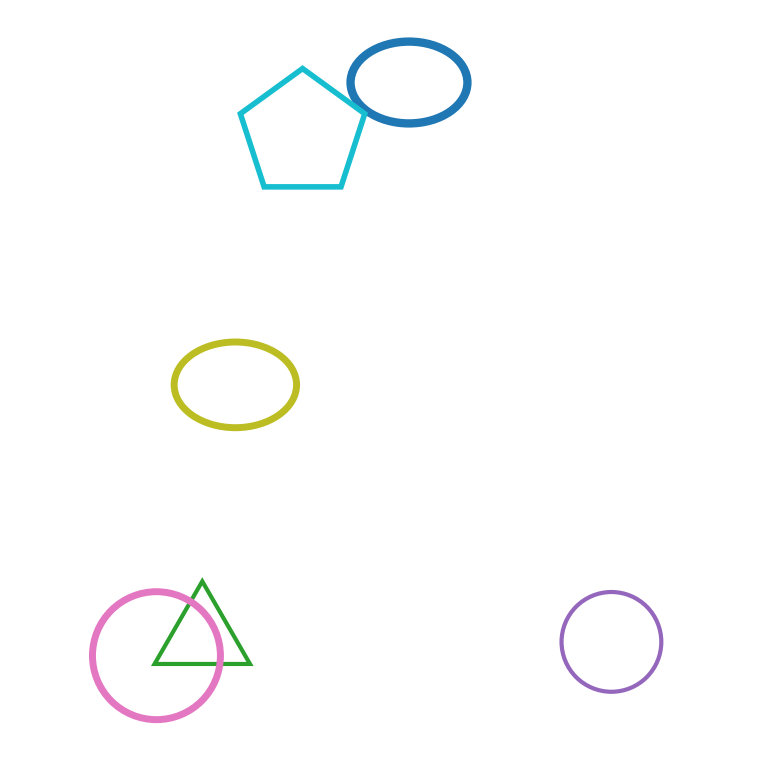[{"shape": "oval", "thickness": 3, "radius": 0.38, "center": [0.531, 0.893]}, {"shape": "triangle", "thickness": 1.5, "radius": 0.36, "center": [0.263, 0.173]}, {"shape": "circle", "thickness": 1.5, "radius": 0.32, "center": [0.794, 0.166]}, {"shape": "circle", "thickness": 2.5, "radius": 0.42, "center": [0.203, 0.148]}, {"shape": "oval", "thickness": 2.5, "radius": 0.4, "center": [0.306, 0.5]}, {"shape": "pentagon", "thickness": 2, "radius": 0.42, "center": [0.393, 0.826]}]